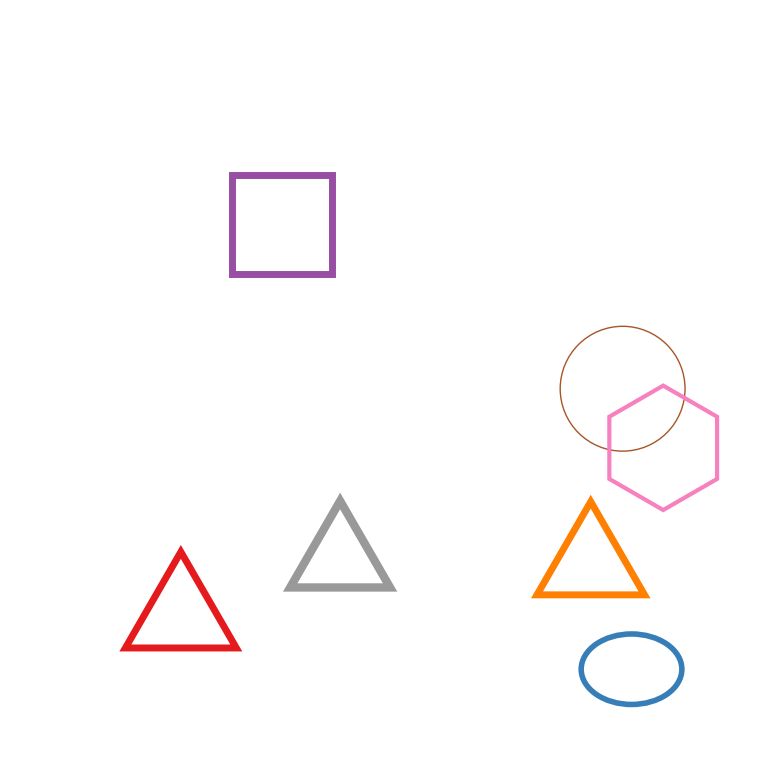[{"shape": "triangle", "thickness": 2.5, "radius": 0.42, "center": [0.235, 0.2]}, {"shape": "oval", "thickness": 2, "radius": 0.33, "center": [0.82, 0.131]}, {"shape": "square", "thickness": 2.5, "radius": 0.32, "center": [0.366, 0.708]}, {"shape": "triangle", "thickness": 2.5, "radius": 0.4, "center": [0.767, 0.268]}, {"shape": "circle", "thickness": 0.5, "radius": 0.41, "center": [0.809, 0.495]}, {"shape": "hexagon", "thickness": 1.5, "radius": 0.4, "center": [0.861, 0.418]}, {"shape": "triangle", "thickness": 3, "radius": 0.37, "center": [0.442, 0.275]}]